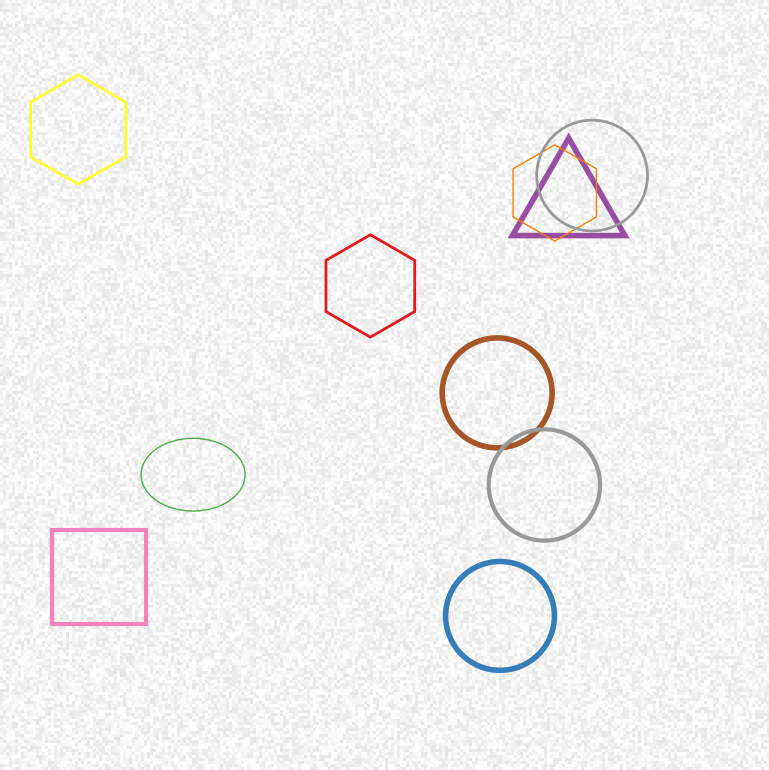[{"shape": "hexagon", "thickness": 1, "radius": 0.33, "center": [0.481, 0.629]}, {"shape": "circle", "thickness": 2, "radius": 0.35, "center": [0.649, 0.2]}, {"shape": "oval", "thickness": 0.5, "radius": 0.34, "center": [0.251, 0.384]}, {"shape": "triangle", "thickness": 2, "radius": 0.42, "center": [0.739, 0.736]}, {"shape": "hexagon", "thickness": 0.5, "radius": 0.31, "center": [0.72, 0.749]}, {"shape": "hexagon", "thickness": 1, "radius": 0.36, "center": [0.101, 0.832]}, {"shape": "circle", "thickness": 2, "radius": 0.36, "center": [0.646, 0.49]}, {"shape": "square", "thickness": 1.5, "radius": 0.31, "center": [0.129, 0.251]}, {"shape": "circle", "thickness": 1, "radius": 0.36, "center": [0.769, 0.772]}, {"shape": "circle", "thickness": 1.5, "radius": 0.36, "center": [0.707, 0.37]}]